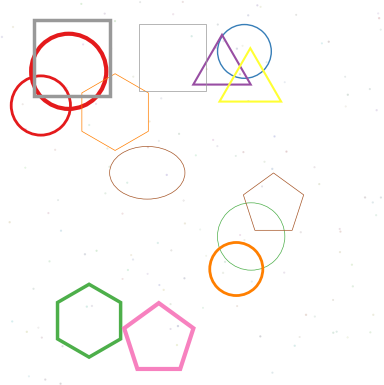[{"shape": "circle", "thickness": 3, "radius": 0.49, "center": [0.179, 0.815]}, {"shape": "circle", "thickness": 2, "radius": 0.38, "center": [0.106, 0.726]}, {"shape": "circle", "thickness": 1, "radius": 0.35, "center": [0.635, 0.866]}, {"shape": "circle", "thickness": 0.5, "radius": 0.44, "center": [0.652, 0.386]}, {"shape": "hexagon", "thickness": 2.5, "radius": 0.47, "center": [0.231, 0.167]}, {"shape": "triangle", "thickness": 1.5, "radius": 0.43, "center": [0.577, 0.823]}, {"shape": "hexagon", "thickness": 0.5, "radius": 0.5, "center": [0.299, 0.709]}, {"shape": "circle", "thickness": 2, "radius": 0.34, "center": [0.614, 0.301]}, {"shape": "triangle", "thickness": 1.5, "radius": 0.46, "center": [0.65, 0.782]}, {"shape": "oval", "thickness": 0.5, "radius": 0.49, "center": [0.383, 0.551]}, {"shape": "pentagon", "thickness": 0.5, "radius": 0.41, "center": [0.71, 0.468]}, {"shape": "pentagon", "thickness": 3, "radius": 0.47, "center": [0.412, 0.118]}, {"shape": "square", "thickness": 2.5, "radius": 0.5, "center": [0.188, 0.849]}, {"shape": "square", "thickness": 0.5, "radius": 0.44, "center": [0.449, 0.85]}]